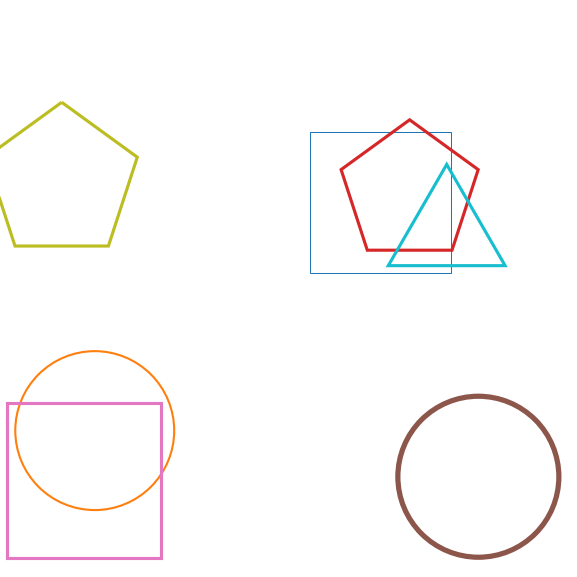[{"shape": "square", "thickness": 0.5, "radius": 0.61, "center": [0.659, 0.649]}, {"shape": "circle", "thickness": 1, "radius": 0.69, "center": [0.164, 0.253]}, {"shape": "pentagon", "thickness": 1.5, "radius": 0.62, "center": [0.709, 0.667]}, {"shape": "circle", "thickness": 2.5, "radius": 0.7, "center": [0.828, 0.174]}, {"shape": "square", "thickness": 1.5, "radius": 0.67, "center": [0.145, 0.167]}, {"shape": "pentagon", "thickness": 1.5, "radius": 0.69, "center": [0.107, 0.684]}, {"shape": "triangle", "thickness": 1.5, "radius": 0.58, "center": [0.774, 0.598]}]